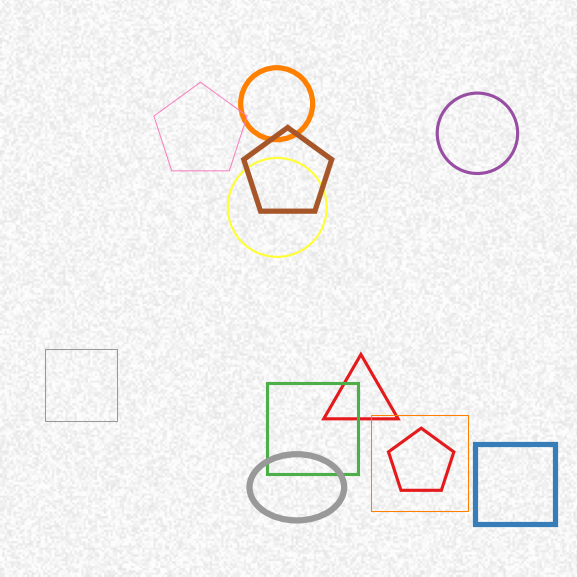[{"shape": "triangle", "thickness": 1.5, "radius": 0.37, "center": [0.625, 0.311]}, {"shape": "pentagon", "thickness": 1.5, "radius": 0.3, "center": [0.729, 0.198]}, {"shape": "square", "thickness": 2.5, "radius": 0.35, "center": [0.891, 0.162]}, {"shape": "square", "thickness": 1.5, "radius": 0.39, "center": [0.541, 0.257]}, {"shape": "circle", "thickness": 1.5, "radius": 0.35, "center": [0.827, 0.768]}, {"shape": "circle", "thickness": 2.5, "radius": 0.31, "center": [0.479, 0.82]}, {"shape": "square", "thickness": 0.5, "radius": 0.42, "center": [0.726, 0.197]}, {"shape": "circle", "thickness": 1, "radius": 0.43, "center": [0.48, 0.64]}, {"shape": "pentagon", "thickness": 2.5, "radius": 0.4, "center": [0.498, 0.698]}, {"shape": "pentagon", "thickness": 0.5, "radius": 0.42, "center": [0.347, 0.772]}, {"shape": "square", "thickness": 0.5, "radius": 0.31, "center": [0.14, 0.333]}, {"shape": "oval", "thickness": 3, "radius": 0.41, "center": [0.514, 0.155]}]